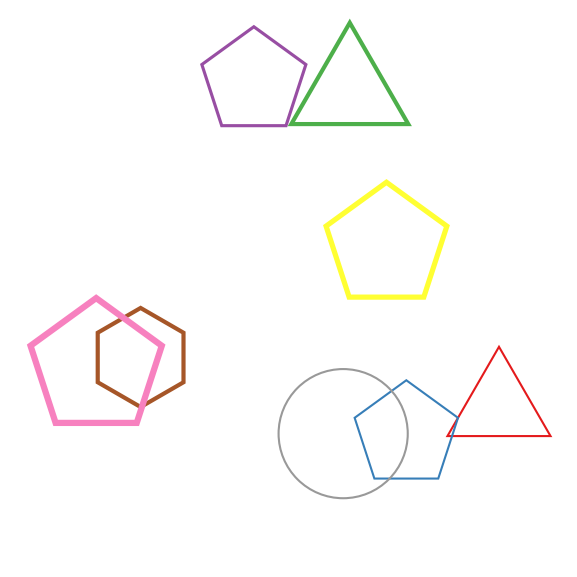[{"shape": "triangle", "thickness": 1, "radius": 0.52, "center": [0.864, 0.296]}, {"shape": "pentagon", "thickness": 1, "radius": 0.47, "center": [0.704, 0.247]}, {"shape": "triangle", "thickness": 2, "radius": 0.58, "center": [0.606, 0.843]}, {"shape": "pentagon", "thickness": 1.5, "radius": 0.47, "center": [0.44, 0.858]}, {"shape": "pentagon", "thickness": 2.5, "radius": 0.55, "center": [0.669, 0.574]}, {"shape": "hexagon", "thickness": 2, "radius": 0.43, "center": [0.243, 0.38]}, {"shape": "pentagon", "thickness": 3, "radius": 0.6, "center": [0.167, 0.363]}, {"shape": "circle", "thickness": 1, "radius": 0.56, "center": [0.594, 0.248]}]